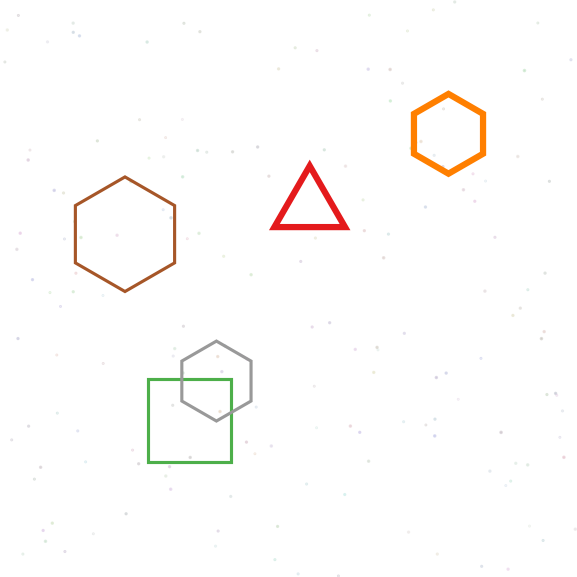[{"shape": "triangle", "thickness": 3, "radius": 0.35, "center": [0.536, 0.641]}, {"shape": "square", "thickness": 1.5, "radius": 0.36, "center": [0.328, 0.271]}, {"shape": "hexagon", "thickness": 3, "radius": 0.35, "center": [0.777, 0.767]}, {"shape": "hexagon", "thickness": 1.5, "radius": 0.5, "center": [0.216, 0.594]}, {"shape": "hexagon", "thickness": 1.5, "radius": 0.35, "center": [0.375, 0.339]}]